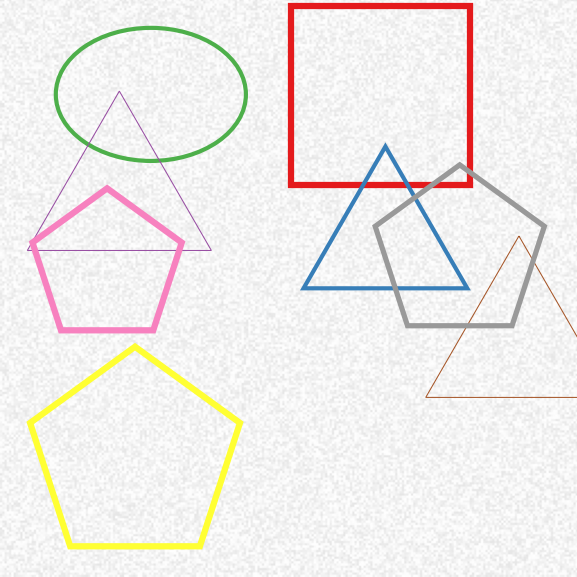[{"shape": "square", "thickness": 3, "radius": 0.77, "center": [0.659, 0.834]}, {"shape": "triangle", "thickness": 2, "radius": 0.82, "center": [0.667, 0.582]}, {"shape": "oval", "thickness": 2, "radius": 0.82, "center": [0.261, 0.836]}, {"shape": "triangle", "thickness": 0.5, "radius": 0.92, "center": [0.207, 0.657]}, {"shape": "pentagon", "thickness": 3, "radius": 0.96, "center": [0.234, 0.208]}, {"shape": "triangle", "thickness": 0.5, "radius": 0.93, "center": [0.899, 0.404]}, {"shape": "pentagon", "thickness": 3, "radius": 0.68, "center": [0.185, 0.537]}, {"shape": "pentagon", "thickness": 2.5, "radius": 0.77, "center": [0.796, 0.56]}]